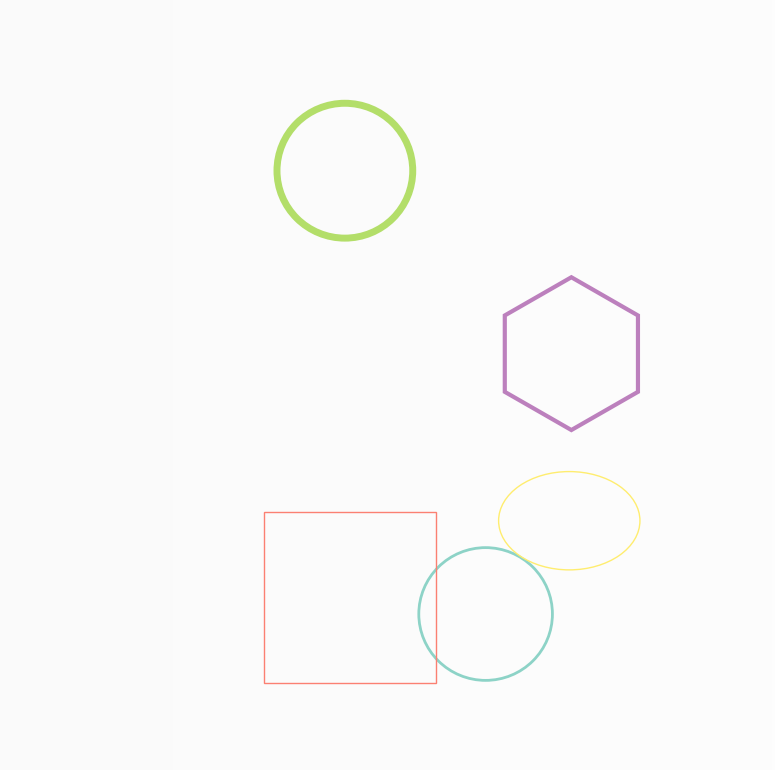[{"shape": "circle", "thickness": 1, "radius": 0.43, "center": [0.627, 0.203]}, {"shape": "square", "thickness": 0.5, "radius": 0.55, "center": [0.452, 0.224]}, {"shape": "circle", "thickness": 2.5, "radius": 0.44, "center": [0.445, 0.778]}, {"shape": "hexagon", "thickness": 1.5, "radius": 0.5, "center": [0.737, 0.541]}, {"shape": "oval", "thickness": 0.5, "radius": 0.46, "center": [0.735, 0.324]}]